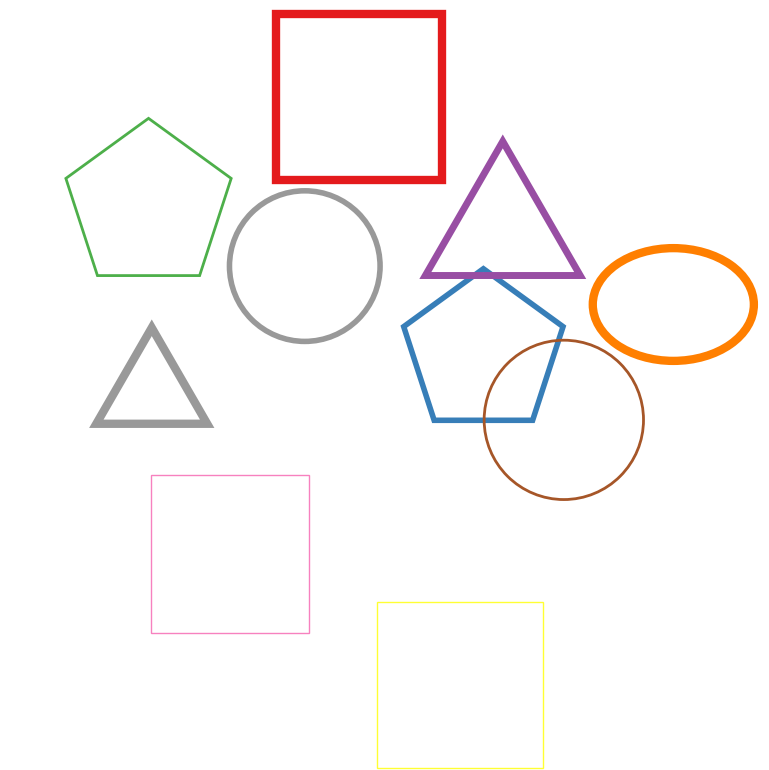[{"shape": "square", "thickness": 3, "radius": 0.54, "center": [0.466, 0.874]}, {"shape": "pentagon", "thickness": 2, "radius": 0.54, "center": [0.628, 0.542]}, {"shape": "pentagon", "thickness": 1, "radius": 0.56, "center": [0.193, 0.733]}, {"shape": "triangle", "thickness": 2.5, "radius": 0.58, "center": [0.653, 0.7]}, {"shape": "oval", "thickness": 3, "radius": 0.52, "center": [0.874, 0.605]}, {"shape": "square", "thickness": 0.5, "radius": 0.54, "center": [0.597, 0.11]}, {"shape": "circle", "thickness": 1, "radius": 0.52, "center": [0.732, 0.455]}, {"shape": "square", "thickness": 0.5, "radius": 0.51, "center": [0.299, 0.28]}, {"shape": "circle", "thickness": 2, "radius": 0.49, "center": [0.396, 0.654]}, {"shape": "triangle", "thickness": 3, "radius": 0.42, "center": [0.197, 0.491]}]